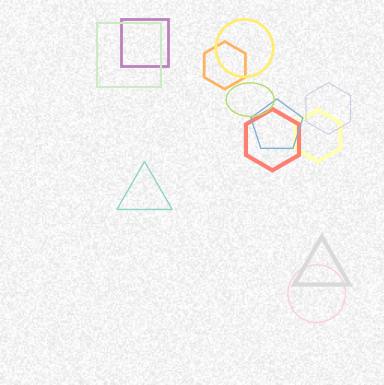[{"shape": "triangle", "thickness": 1, "radius": 0.41, "center": [0.375, 0.497]}, {"shape": "hexagon", "thickness": 3, "radius": 0.34, "center": [0.826, 0.648]}, {"shape": "hexagon", "thickness": 0.5, "radius": 0.34, "center": [0.853, 0.718]}, {"shape": "hexagon", "thickness": 3, "radius": 0.4, "center": [0.708, 0.637]}, {"shape": "pentagon", "thickness": 1, "radius": 0.35, "center": [0.719, 0.672]}, {"shape": "hexagon", "thickness": 2, "radius": 0.31, "center": [0.584, 0.83]}, {"shape": "oval", "thickness": 1, "radius": 0.31, "center": [0.65, 0.741]}, {"shape": "circle", "thickness": 1, "radius": 0.37, "center": [0.823, 0.237]}, {"shape": "triangle", "thickness": 3, "radius": 0.41, "center": [0.836, 0.303]}, {"shape": "square", "thickness": 2, "radius": 0.31, "center": [0.375, 0.889]}, {"shape": "square", "thickness": 1.5, "radius": 0.42, "center": [0.334, 0.856]}, {"shape": "circle", "thickness": 2, "radius": 0.37, "center": [0.635, 0.875]}]